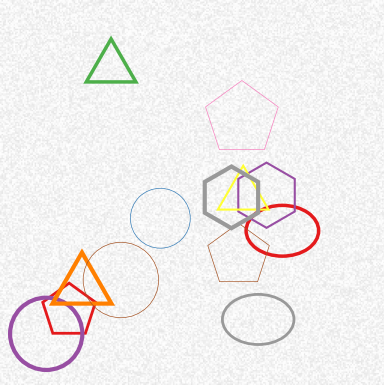[{"shape": "pentagon", "thickness": 2, "radius": 0.36, "center": [0.18, 0.193]}, {"shape": "oval", "thickness": 2.5, "radius": 0.47, "center": [0.733, 0.401]}, {"shape": "circle", "thickness": 0.5, "radius": 0.39, "center": [0.416, 0.433]}, {"shape": "triangle", "thickness": 2.5, "radius": 0.37, "center": [0.289, 0.824]}, {"shape": "circle", "thickness": 3, "radius": 0.47, "center": [0.12, 0.133]}, {"shape": "hexagon", "thickness": 1.5, "radius": 0.42, "center": [0.692, 0.493]}, {"shape": "triangle", "thickness": 3, "radius": 0.44, "center": [0.213, 0.256]}, {"shape": "triangle", "thickness": 1.5, "radius": 0.38, "center": [0.632, 0.494]}, {"shape": "pentagon", "thickness": 0.5, "radius": 0.42, "center": [0.62, 0.336]}, {"shape": "circle", "thickness": 0.5, "radius": 0.49, "center": [0.314, 0.273]}, {"shape": "pentagon", "thickness": 0.5, "radius": 0.5, "center": [0.628, 0.692]}, {"shape": "oval", "thickness": 2, "radius": 0.46, "center": [0.671, 0.17]}, {"shape": "hexagon", "thickness": 3, "radius": 0.4, "center": [0.601, 0.487]}]